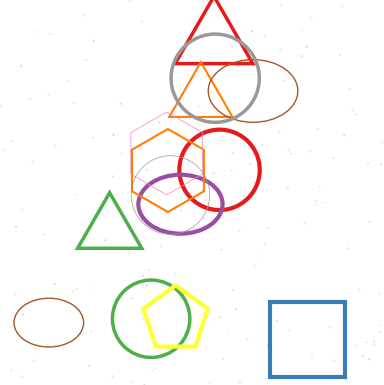[{"shape": "circle", "thickness": 3, "radius": 0.52, "center": [0.57, 0.559]}, {"shape": "triangle", "thickness": 2.5, "radius": 0.58, "center": [0.556, 0.893]}, {"shape": "square", "thickness": 3, "radius": 0.49, "center": [0.799, 0.118]}, {"shape": "triangle", "thickness": 2.5, "radius": 0.48, "center": [0.285, 0.403]}, {"shape": "circle", "thickness": 2.5, "radius": 0.5, "center": [0.393, 0.172]}, {"shape": "oval", "thickness": 3, "radius": 0.55, "center": [0.469, 0.47]}, {"shape": "hexagon", "thickness": 1.5, "radius": 0.54, "center": [0.436, 0.557]}, {"shape": "triangle", "thickness": 1.5, "radius": 0.47, "center": [0.522, 0.744]}, {"shape": "pentagon", "thickness": 3, "radius": 0.44, "center": [0.456, 0.171]}, {"shape": "oval", "thickness": 1, "radius": 0.45, "center": [0.127, 0.162]}, {"shape": "oval", "thickness": 1, "radius": 0.58, "center": [0.657, 0.764]}, {"shape": "hexagon", "thickness": 0.5, "radius": 0.54, "center": [0.433, 0.602]}, {"shape": "circle", "thickness": 0.5, "radius": 0.51, "center": [0.443, 0.494]}, {"shape": "circle", "thickness": 2.5, "radius": 0.57, "center": [0.559, 0.797]}]